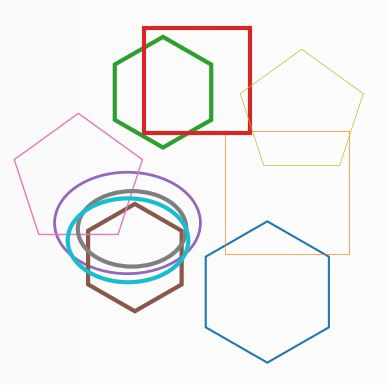[{"shape": "hexagon", "thickness": 1.5, "radius": 0.92, "center": [0.69, 0.242]}, {"shape": "square", "thickness": 0.5, "radius": 0.8, "center": [0.742, 0.5]}, {"shape": "hexagon", "thickness": 3, "radius": 0.72, "center": [0.421, 0.761]}, {"shape": "square", "thickness": 3, "radius": 0.68, "center": [0.509, 0.792]}, {"shape": "oval", "thickness": 2, "radius": 0.94, "center": [0.329, 0.421]}, {"shape": "hexagon", "thickness": 3, "radius": 0.7, "center": [0.348, 0.331]}, {"shape": "pentagon", "thickness": 1, "radius": 0.87, "center": [0.202, 0.532]}, {"shape": "oval", "thickness": 3, "radius": 0.7, "center": [0.341, 0.406]}, {"shape": "pentagon", "thickness": 0.5, "radius": 0.83, "center": [0.779, 0.705]}, {"shape": "oval", "thickness": 3, "radius": 0.78, "center": [0.33, 0.376]}]